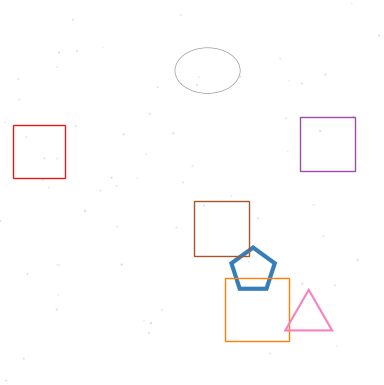[{"shape": "square", "thickness": 1, "radius": 0.34, "center": [0.102, 0.607]}, {"shape": "pentagon", "thickness": 3, "radius": 0.3, "center": [0.657, 0.298]}, {"shape": "square", "thickness": 1, "radius": 0.35, "center": [0.851, 0.626]}, {"shape": "square", "thickness": 1, "radius": 0.41, "center": [0.668, 0.196]}, {"shape": "square", "thickness": 1, "radius": 0.36, "center": [0.576, 0.407]}, {"shape": "triangle", "thickness": 1.5, "radius": 0.35, "center": [0.802, 0.177]}, {"shape": "oval", "thickness": 0.5, "radius": 0.42, "center": [0.539, 0.817]}]